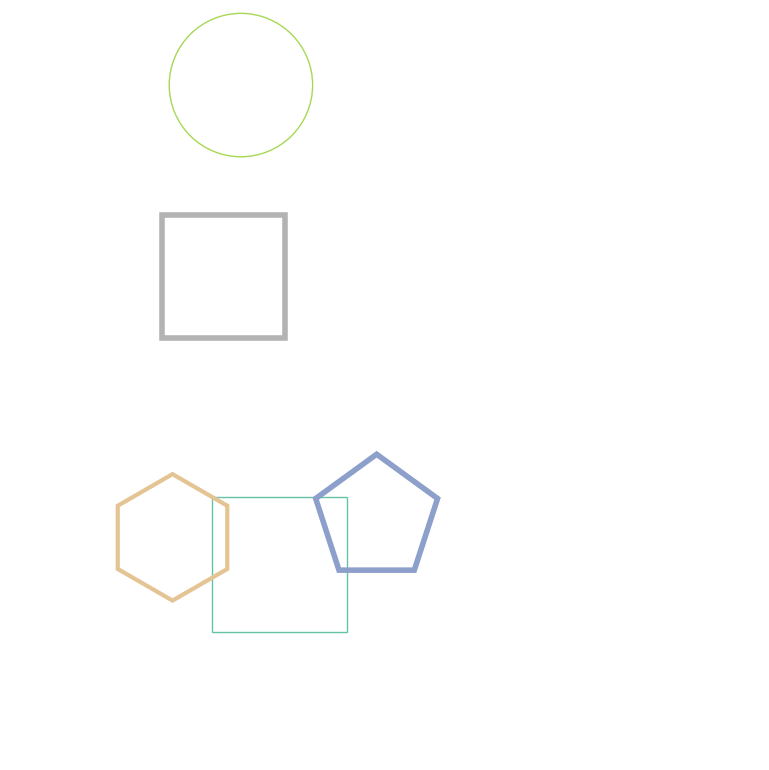[{"shape": "square", "thickness": 0.5, "radius": 0.44, "center": [0.363, 0.267]}, {"shape": "pentagon", "thickness": 2, "radius": 0.42, "center": [0.489, 0.327]}, {"shape": "circle", "thickness": 0.5, "radius": 0.47, "center": [0.313, 0.89]}, {"shape": "hexagon", "thickness": 1.5, "radius": 0.41, "center": [0.224, 0.302]}, {"shape": "square", "thickness": 2, "radius": 0.4, "center": [0.29, 0.641]}]